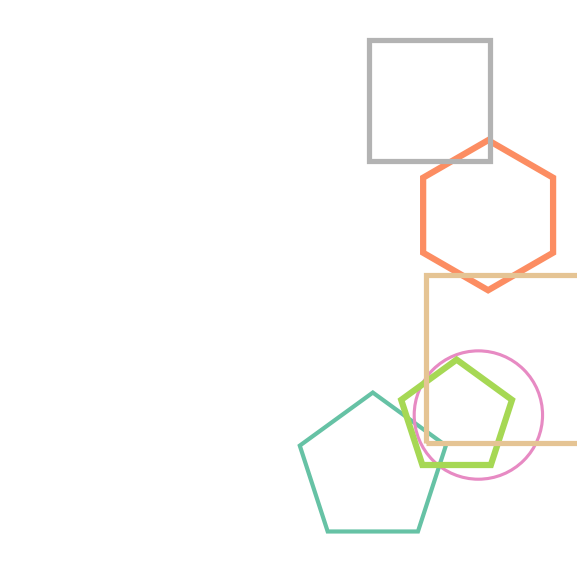[{"shape": "pentagon", "thickness": 2, "radius": 0.66, "center": [0.646, 0.186]}, {"shape": "hexagon", "thickness": 3, "radius": 0.65, "center": [0.845, 0.626]}, {"shape": "circle", "thickness": 1.5, "radius": 0.56, "center": [0.828, 0.28]}, {"shape": "pentagon", "thickness": 3, "radius": 0.5, "center": [0.791, 0.276]}, {"shape": "square", "thickness": 2.5, "radius": 0.73, "center": [0.883, 0.378]}, {"shape": "square", "thickness": 2.5, "radius": 0.52, "center": [0.743, 0.825]}]